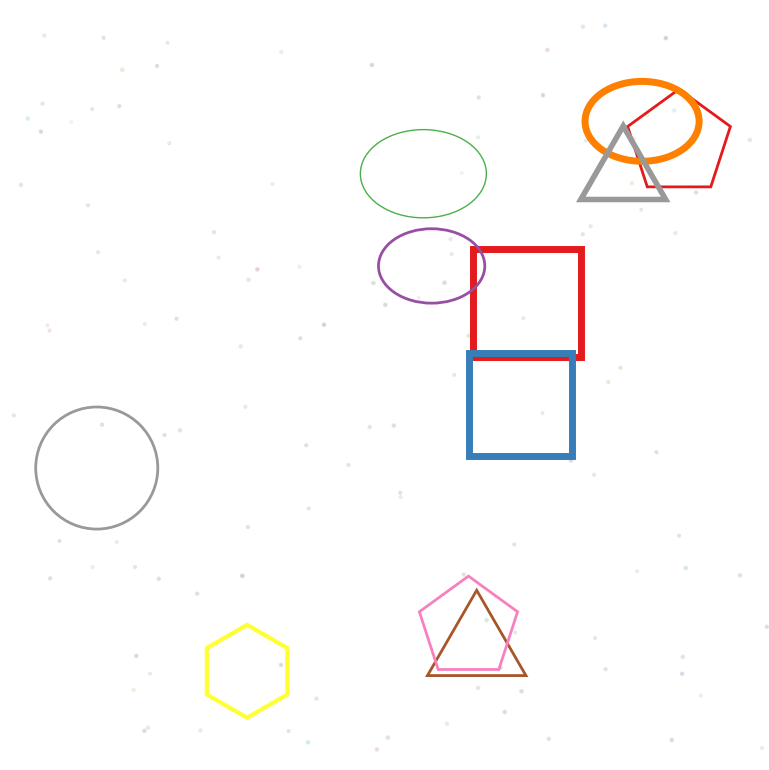[{"shape": "square", "thickness": 2.5, "radius": 0.35, "center": [0.685, 0.607]}, {"shape": "pentagon", "thickness": 1, "radius": 0.35, "center": [0.882, 0.814]}, {"shape": "square", "thickness": 2.5, "radius": 0.33, "center": [0.676, 0.475]}, {"shape": "oval", "thickness": 0.5, "radius": 0.41, "center": [0.55, 0.774]}, {"shape": "oval", "thickness": 1, "radius": 0.35, "center": [0.561, 0.655]}, {"shape": "oval", "thickness": 2.5, "radius": 0.37, "center": [0.834, 0.842]}, {"shape": "hexagon", "thickness": 1.5, "radius": 0.3, "center": [0.321, 0.128]}, {"shape": "triangle", "thickness": 1, "radius": 0.37, "center": [0.619, 0.16]}, {"shape": "pentagon", "thickness": 1, "radius": 0.34, "center": [0.608, 0.185]}, {"shape": "triangle", "thickness": 2, "radius": 0.32, "center": [0.809, 0.773]}, {"shape": "circle", "thickness": 1, "radius": 0.4, "center": [0.126, 0.392]}]